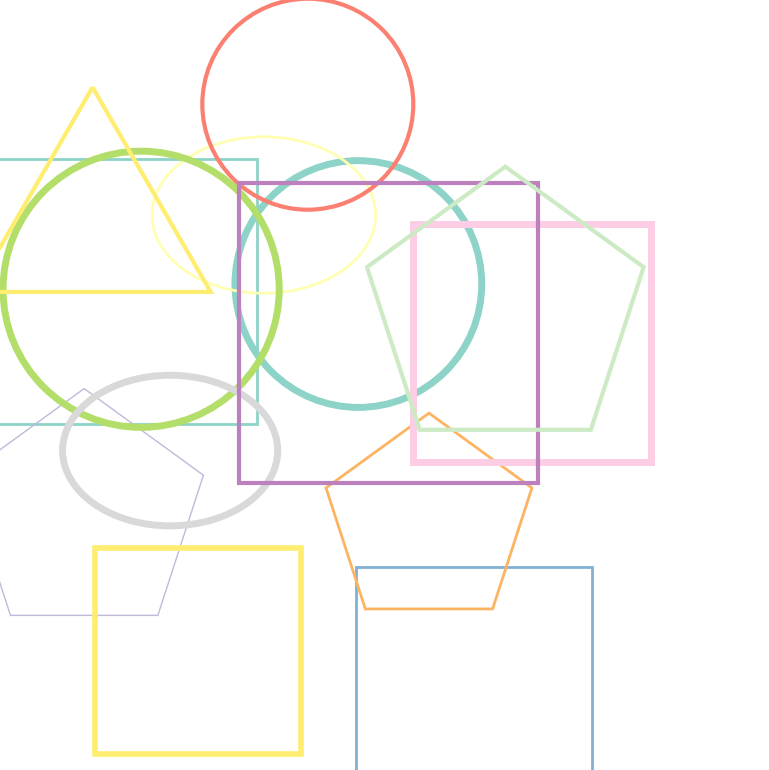[{"shape": "square", "thickness": 1, "radius": 0.86, "center": [0.162, 0.621]}, {"shape": "circle", "thickness": 2.5, "radius": 0.8, "center": [0.465, 0.631]}, {"shape": "oval", "thickness": 1, "radius": 0.73, "center": [0.343, 0.721]}, {"shape": "pentagon", "thickness": 0.5, "radius": 0.81, "center": [0.109, 0.333]}, {"shape": "circle", "thickness": 1.5, "radius": 0.68, "center": [0.4, 0.865]}, {"shape": "square", "thickness": 1, "radius": 0.77, "center": [0.616, 0.111]}, {"shape": "pentagon", "thickness": 1, "radius": 0.7, "center": [0.557, 0.323]}, {"shape": "circle", "thickness": 2.5, "radius": 0.9, "center": [0.183, 0.624]}, {"shape": "square", "thickness": 2.5, "radius": 0.77, "center": [0.691, 0.554]}, {"shape": "oval", "thickness": 2.5, "radius": 0.7, "center": [0.221, 0.415]}, {"shape": "square", "thickness": 1.5, "radius": 0.97, "center": [0.505, 0.567]}, {"shape": "pentagon", "thickness": 1.5, "radius": 0.94, "center": [0.656, 0.595]}, {"shape": "triangle", "thickness": 1.5, "radius": 0.89, "center": [0.12, 0.71]}, {"shape": "square", "thickness": 2, "radius": 0.67, "center": [0.257, 0.155]}]